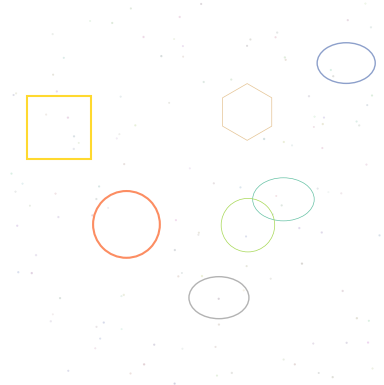[{"shape": "oval", "thickness": 0.5, "radius": 0.4, "center": [0.736, 0.482]}, {"shape": "circle", "thickness": 1.5, "radius": 0.43, "center": [0.328, 0.417]}, {"shape": "oval", "thickness": 1, "radius": 0.38, "center": [0.899, 0.836]}, {"shape": "circle", "thickness": 0.5, "radius": 0.35, "center": [0.644, 0.415]}, {"shape": "square", "thickness": 1.5, "radius": 0.41, "center": [0.153, 0.669]}, {"shape": "hexagon", "thickness": 0.5, "radius": 0.37, "center": [0.642, 0.709]}, {"shape": "oval", "thickness": 1, "radius": 0.39, "center": [0.569, 0.227]}]